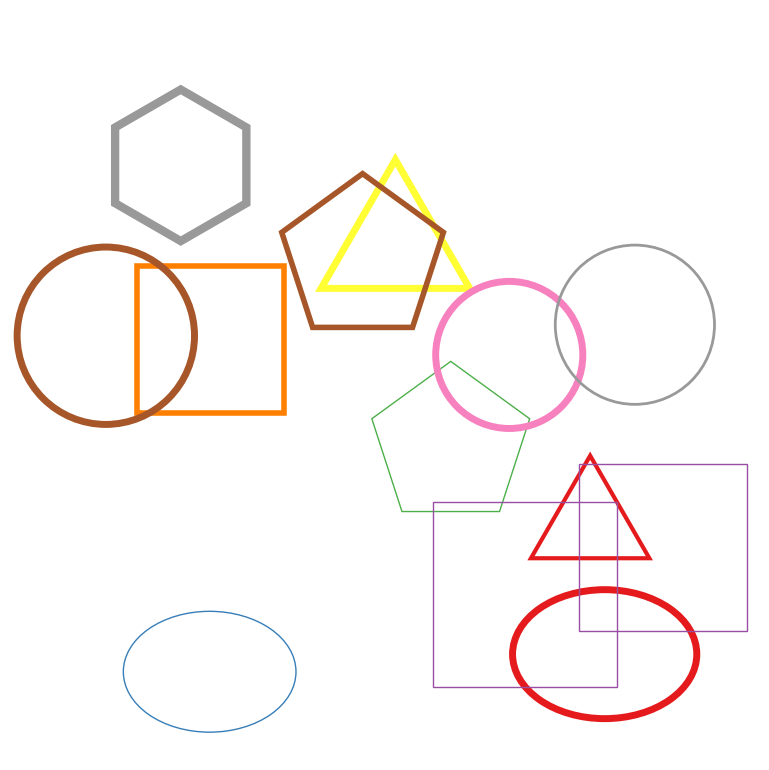[{"shape": "triangle", "thickness": 1.5, "radius": 0.44, "center": [0.766, 0.319]}, {"shape": "oval", "thickness": 2.5, "radius": 0.6, "center": [0.785, 0.15]}, {"shape": "oval", "thickness": 0.5, "radius": 0.56, "center": [0.272, 0.128]}, {"shape": "pentagon", "thickness": 0.5, "radius": 0.54, "center": [0.585, 0.423]}, {"shape": "square", "thickness": 0.5, "radius": 0.6, "center": [0.682, 0.228]}, {"shape": "square", "thickness": 0.5, "radius": 0.54, "center": [0.861, 0.289]}, {"shape": "square", "thickness": 2, "radius": 0.48, "center": [0.273, 0.559]}, {"shape": "triangle", "thickness": 2.5, "radius": 0.56, "center": [0.513, 0.681]}, {"shape": "circle", "thickness": 2.5, "radius": 0.58, "center": [0.137, 0.564]}, {"shape": "pentagon", "thickness": 2, "radius": 0.55, "center": [0.471, 0.664]}, {"shape": "circle", "thickness": 2.5, "radius": 0.48, "center": [0.661, 0.539]}, {"shape": "hexagon", "thickness": 3, "radius": 0.49, "center": [0.235, 0.785]}, {"shape": "circle", "thickness": 1, "radius": 0.52, "center": [0.825, 0.578]}]